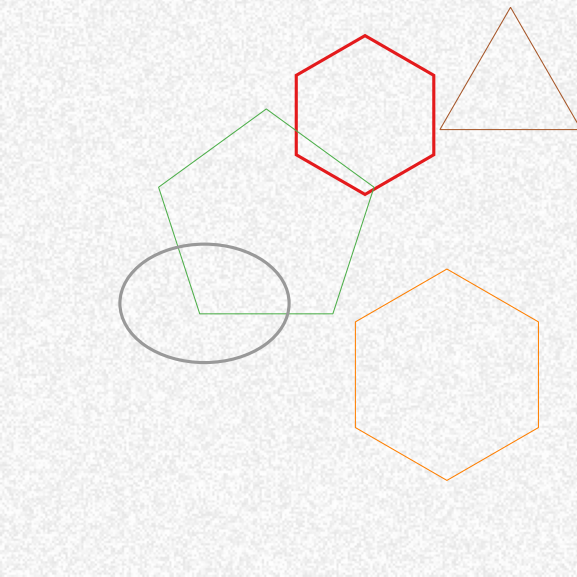[{"shape": "hexagon", "thickness": 1.5, "radius": 0.69, "center": [0.632, 0.8]}, {"shape": "pentagon", "thickness": 0.5, "radius": 0.98, "center": [0.461, 0.614]}, {"shape": "hexagon", "thickness": 0.5, "radius": 0.91, "center": [0.774, 0.35]}, {"shape": "triangle", "thickness": 0.5, "radius": 0.71, "center": [0.884, 0.845]}, {"shape": "oval", "thickness": 1.5, "radius": 0.73, "center": [0.354, 0.474]}]